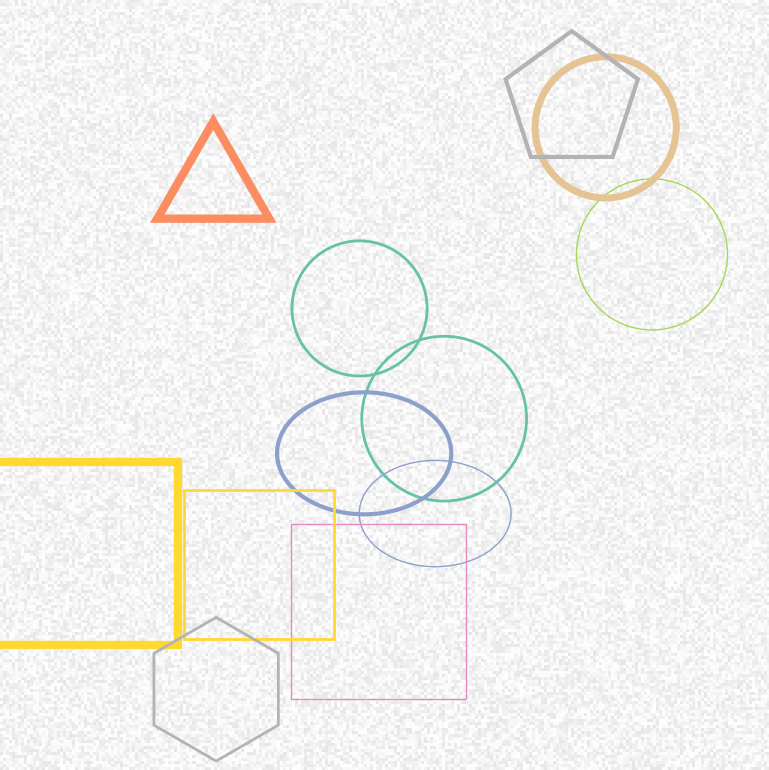[{"shape": "circle", "thickness": 1, "radius": 0.44, "center": [0.467, 0.599]}, {"shape": "circle", "thickness": 1, "radius": 0.54, "center": [0.577, 0.456]}, {"shape": "triangle", "thickness": 3, "radius": 0.42, "center": [0.277, 0.758]}, {"shape": "oval", "thickness": 1.5, "radius": 0.57, "center": [0.473, 0.411]}, {"shape": "oval", "thickness": 0.5, "radius": 0.49, "center": [0.565, 0.333]}, {"shape": "square", "thickness": 0.5, "radius": 0.57, "center": [0.491, 0.205]}, {"shape": "circle", "thickness": 0.5, "radius": 0.49, "center": [0.847, 0.67]}, {"shape": "square", "thickness": 1, "radius": 0.48, "center": [0.336, 0.267]}, {"shape": "square", "thickness": 3, "radius": 0.59, "center": [0.112, 0.281]}, {"shape": "circle", "thickness": 2.5, "radius": 0.46, "center": [0.787, 0.835]}, {"shape": "pentagon", "thickness": 1.5, "radius": 0.45, "center": [0.743, 0.869]}, {"shape": "hexagon", "thickness": 1, "radius": 0.47, "center": [0.281, 0.105]}]